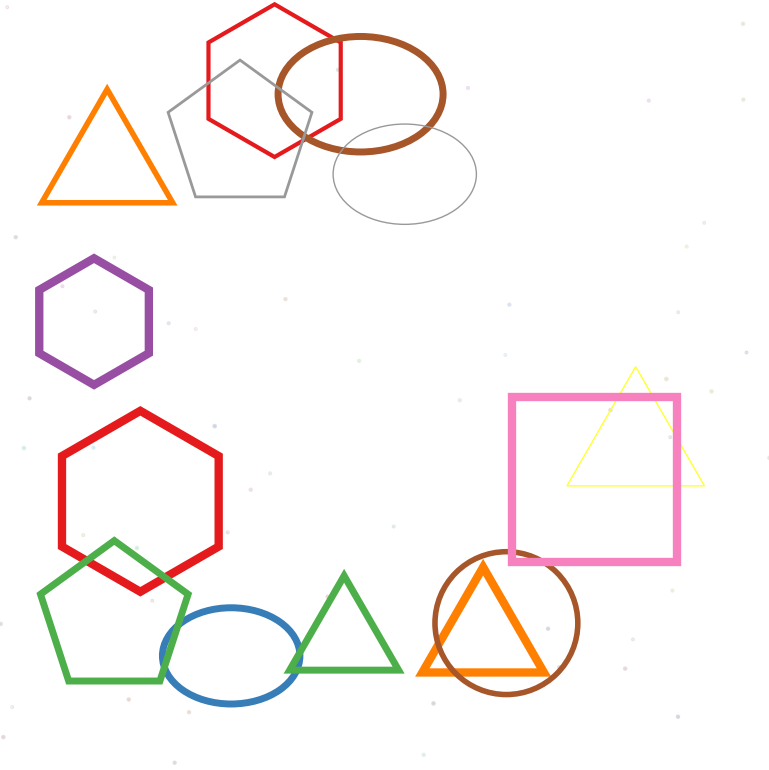[{"shape": "hexagon", "thickness": 1.5, "radius": 0.5, "center": [0.357, 0.895]}, {"shape": "hexagon", "thickness": 3, "radius": 0.59, "center": [0.182, 0.349]}, {"shape": "oval", "thickness": 2.5, "radius": 0.45, "center": [0.3, 0.148]}, {"shape": "pentagon", "thickness": 2.5, "radius": 0.5, "center": [0.148, 0.197]}, {"shape": "triangle", "thickness": 2.5, "radius": 0.41, "center": [0.447, 0.171]}, {"shape": "hexagon", "thickness": 3, "radius": 0.41, "center": [0.122, 0.582]}, {"shape": "triangle", "thickness": 2, "radius": 0.49, "center": [0.139, 0.786]}, {"shape": "triangle", "thickness": 3, "radius": 0.46, "center": [0.627, 0.172]}, {"shape": "triangle", "thickness": 0.5, "radius": 0.52, "center": [0.826, 0.421]}, {"shape": "oval", "thickness": 2.5, "radius": 0.54, "center": [0.468, 0.878]}, {"shape": "circle", "thickness": 2, "radius": 0.46, "center": [0.658, 0.191]}, {"shape": "square", "thickness": 3, "radius": 0.54, "center": [0.772, 0.377]}, {"shape": "pentagon", "thickness": 1, "radius": 0.49, "center": [0.312, 0.824]}, {"shape": "oval", "thickness": 0.5, "radius": 0.47, "center": [0.526, 0.774]}]